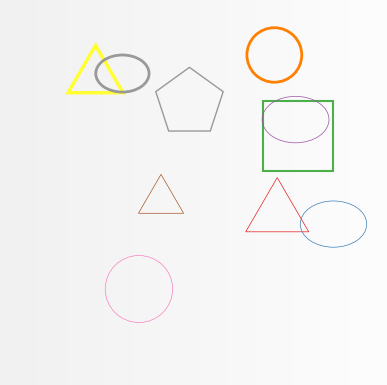[{"shape": "triangle", "thickness": 0.5, "radius": 0.47, "center": [0.715, 0.445]}, {"shape": "oval", "thickness": 0.5, "radius": 0.43, "center": [0.861, 0.418]}, {"shape": "square", "thickness": 1.5, "radius": 0.45, "center": [0.768, 0.647]}, {"shape": "oval", "thickness": 0.5, "radius": 0.43, "center": [0.763, 0.689]}, {"shape": "circle", "thickness": 2, "radius": 0.35, "center": [0.708, 0.857]}, {"shape": "triangle", "thickness": 2.5, "radius": 0.41, "center": [0.247, 0.8]}, {"shape": "triangle", "thickness": 0.5, "radius": 0.34, "center": [0.416, 0.48]}, {"shape": "circle", "thickness": 0.5, "radius": 0.43, "center": [0.359, 0.249]}, {"shape": "pentagon", "thickness": 1, "radius": 0.46, "center": [0.489, 0.734]}, {"shape": "oval", "thickness": 2, "radius": 0.34, "center": [0.316, 0.809]}]